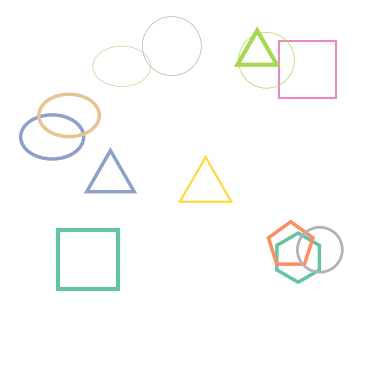[{"shape": "square", "thickness": 3, "radius": 0.39, "center": [0.229, 0.326]}, {"shape": "hexagon", "thickness": 2.5, "radius": 0.32, "center": [0.774, 0.331]}, {"shape": "pentagon", "thickness": 2.5, "radius": 0.3, "center": [0.755, 0.363]}, {"shape": "triangle", "thickness": 2.5, "radius": 0.36, "center": [0.287, 0.538]}, {"shape": "oval", "thickness": 2.5, "radius": 0.41, "center": [0.135, 0.644]}, {"shape": "square", "thickness": 1.5, "radius": 0.37, "center": [0.798, 0.82]}, {"shape": "circle", "thickness": 0.5, "radius": 0.36, "center": [0.692, 0.843]}, {"shape": "triangle", "thickness": 3, "radius": 0.3, "center": [0.668, 0.861]}, {"shape": "triangle", "thickness": 1.5, "radius": 0.39, "center": [0.534, 0.515]}, {"shape": "oval", "thickness": 0.5, "radius": 0.38, "center": [0.316, 0.828]}, {"shape": "oval", "thickness": 2.5, "radius": 0.39, "center": [0.18, 0.7]}, {"shape": "circle", "thickness": 2, "radius": 0.29, "center": [0.831, 0.351]}, {"shape": "circle", "thickness": 0.5, "radius": 0.38, "center": [0.446, 0.88]}]